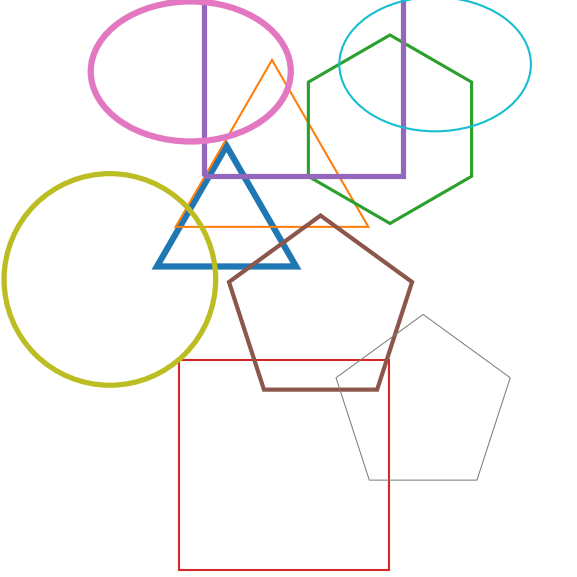[{"shape": "triangle", "thickness": 3, "radius": 0.7, "center": [0.392, 0.607]}, {"shape": "triangle", "thickness": 1, "radius": 0.96, "center": [0.471, 0.703]}, {"shape": "hexagon", "thickness": 1.5, "radius": 0.82, "center": [0.675, 0.775]}, {"shape": "square", "thickness": 1, "radius": 0.91, "center": [0.492, 0.194]}, {"shape": "square", "thickness": 2.5, "radius": 0.86, "center": [0.526, 0.867]}, {"shape": "pentagon", "thickness": 2, "radius": 0.83, "center": [0.555, 0.459]}, {"shape": "oval", "thickness": 3, "radius": 0.87, "center": [0.33, 0.875]}, {"shape": "pentagon", "thickness": 0.5, "radius": 0.79, "center": [0.733, 0.296]}, {"shape": "circle", "thickness": 2.5, "radius": 0.92, "center": [0.19, 0.515]}, {"shape": "oval", "thickness": 1, "radius": 0.83, "center": [0.753, 0.888]}]